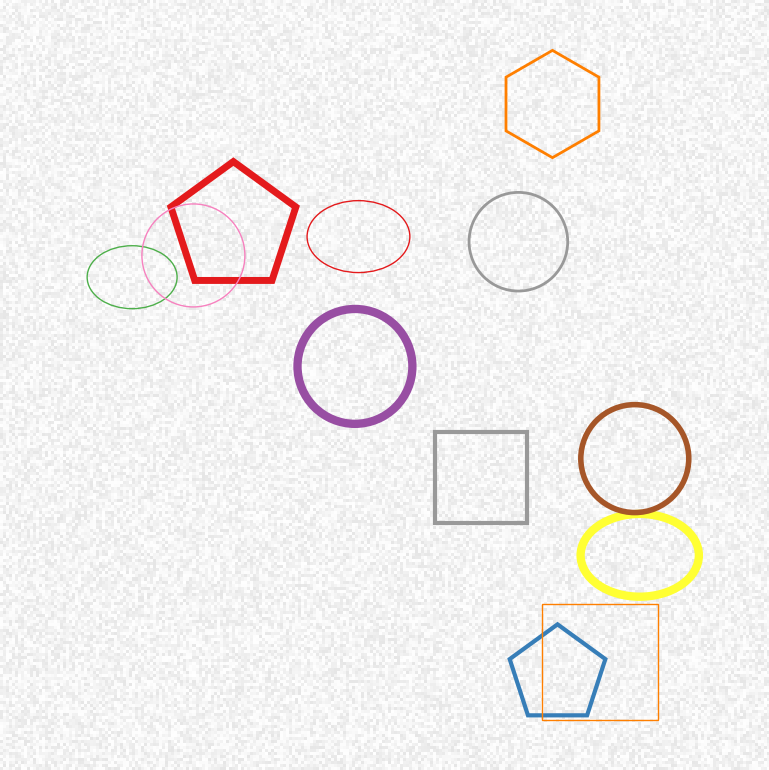[{"shape": "oval", "thickness": 0.5, "radius": 0.33, "center": [0.466, 0.693]}, {"shape": "pentagon", "thickness": 2.5, "radius": 0.43, "center": [0.303, 0.705]}, {"shape": "pentagon", "thickness": 1.5, "radius": 0.33, "center": [0.724, 0.124]}, {"shape": "oval", "thickness": 0.5, "radius": 0.29, "center": [0.172, 0.64]}, {"shape": "circle", "thickness": 3, "radius": 0.37, "center": [0.461, 0.524]}, {"shape": "square", "thickness": 0.5, "radius": 0.37, "center": [0.779, 0.14]}, {"shape": "hexagon", "thickness": 1, "radius": 0.35, "center": [0.717, 0.865]}, {"shape": "oval", "thickness": 3, "radius": 0.38, "center": [0.831, 0.279]}, {"shape": "circle", "thickness": 2, "radius": 0.35, "center": [0.824, 0.404]}, {"shape": "circle", "thickness": 0.5, "radius": 0.33, "center": [0.251, 0.668]}, {"shape": "circle", "thickness": 1, "radius": 0.32, "center": [0.673, 0.686]}, {"shape": "square", "thickness": 1.5, "radius": 0.3, "center": [0.625, 0.38]}]